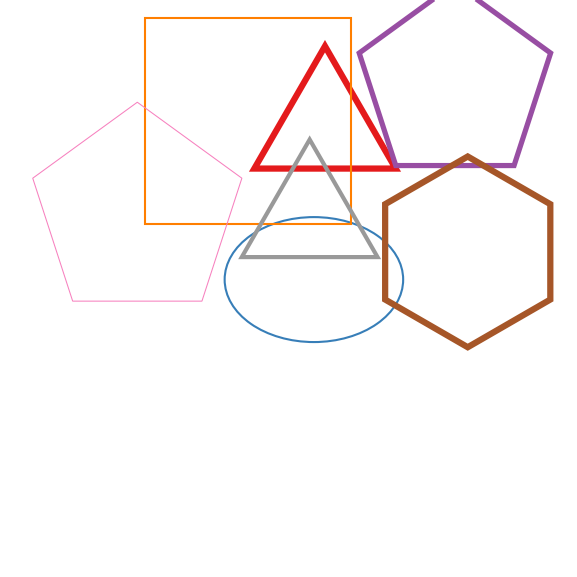[{"shape": "triangle", "thickness": 3, "radius": 0.71, "center": [0.563, 0.778]}, {"shape": "oval", "thickness": 1, "radius": 0.77, "center": [0.544, 0.515]}, {"shape": "pentagon", "thickness": 2.5, "radius": 0.87, "center": [0.788, 0.853]}, {"shape": "square", "thickness": 1, "radius": 0.89, "center": [0.429, 0.79]}, {"shape": "hexagon", "thickness": 3, "radius": 0.83, "center": [0.81, 0.563]}, {"shape": "pentagon", "thickness": 0.5, "radius": 0.95, "center": [0.238, 0.632]}, {"shape": "triangle", "thickness": 2, "radius": 0.68, "center": [0.536, 0.622]}]